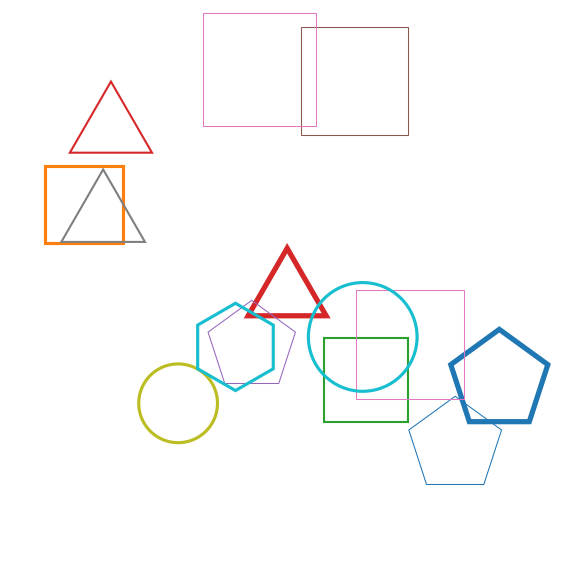[{"shape": "pentagon", "thickness": 2.5, "radius": 0.44, "center": [0.865, 0.34]}, {"shape": "pentagon", "thickness": 0.5, "radius": 0.42, "center": [0.788, 0.228]}, {"shape": "square", "thickness": 1.5, "radius": 0.33, "center": [0.146, 0.645]}, {"shape": "square", "thickness": 1, "radius": 0.36, "center": [0.634, 0.342]}, {"shape": "triangle", "thickness": 2.5, "radius": 0.39, "center": [0.497, 0.491]}, {"shape": "triangle", "thickness": 1, "radius": 0.41, "center": [0.192, 0.776]}, {"shape": "pentagon", "thickness": 0.5, "radius": 0.4, "center": [0.436, 0.399]}, {"shape": "square", "thickness": 0.5, "radius": 0.47, "center": [0.614, 0.859]}, {"shape": "square", "thickness": 0.5, "radius": 0.49, "center": [0.449, 0.878]}, {"shape": "square", "thickness": 0.5, "radius": 0.47, "center": [0.71, 0.403]}, {"shape": "triangle", "thickness": 1, "radius": 0.42, "center": [0.179, 0.622]}, {"shape": "circle", "thickness": 1.5, "radius": 0.34, "center": [0.308, 0.301]}, {"shape": "hexagon", "thickness": 1.5, "radius": 0.38, "center": [0.408, 0.398]}, {"shape": "circle", "thickness": 1.5, "radius": 0.47, "center": [0.628, 0.416]}]